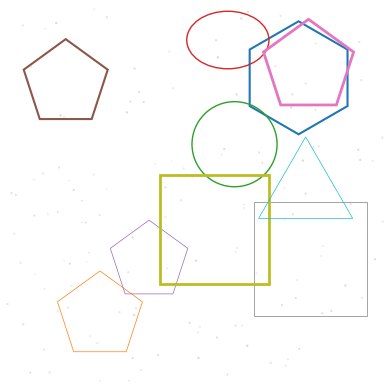[{"shape": "hexagon", "thickness": 1.5, "radius": 0.73, "center": [0.776, 0.798]}, {"shape": "pentagon", "thickness": 0.5, "radius": 0.58, "center": [0.26, 0.18]}, {"shape": "circle", "thickness": 1, "radius": 0.55, "center": [0.609, 0.625]}, {"shape": "oval", "thickness": 1, "radius": 0.53, "center": [0.592, 0.896]}, {"shape": "pentagon", "thickness": 0.5, "radius": 0.53, "center": [0.387, 0.322]}, {"shape": "pentagon", "thickness": 1.5, "radius": 0.57, "center": [0.171, 0.784]}, {"shape": "pentagon", "thickness": 2, "radius": 0.62, "center": [0.801, 0.827]}, {"shape": "square", "thickness": 0.5, "radius": 0.74, "center": [0.806, 0.327]}, {"shape": "square", "thickness": 2, "radius": 0.71, "center": [0.557, 0.404]}, {"shape": "triangle", "thickness": 0.5, "radius": 0.71, "center": [0.794, 0.503]}]